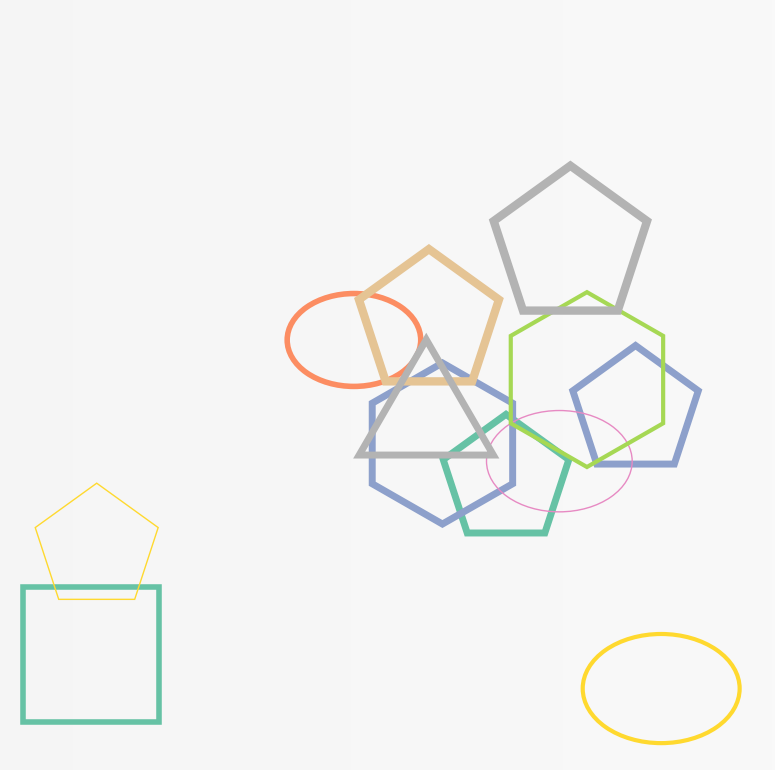[{"shape": "pentagon", "thickness": 2.5, "radius": 0.43, "center": [0.653, 0.377]}, {"shape": "square", "thickness": 2, "radius": 0.44, "center": [0.117, 0.15]}, {"shape": "oval", "thickness": 2, "radius": 0.43, "center": [0.457, 0.558]}, {"shape": "pentagon", "thickness": 2.5, "radius": 0.43, "center": [0.82, 0.466]}, {"shape": "hexagon", "thickness": 2.5, "radius": 0.52, "center": [0.571, 0.424]}, {"shape": "oval", "thickness": 0.5, "radius": 0.47, "center": [0.722, 0.401]}, {"shape": "hexagon", "thickness": 1.5, "radius": 0.57, "center": [0.757, 0.507]}, {"shape": "oval", "thickness": 1.5, "radius": 0.51, "center": [0.853, 0.106]}, {"shape": "pentagon", "thickness": 0.5, "radius": 0.42, "center": [0.125, 0.289]}, {"shape": "pentagon", "thickness": 3, "radius": 0.47, "center": [0.553, 0.582]}, {"shape": "pentagon", "thickness": 3, "radius": 0.52, "center": [0.736, 0.681]}, {"shape": "triangle", "thickness": 2.5, "radius": 0.5, "center": [0.55, 0.459]}]